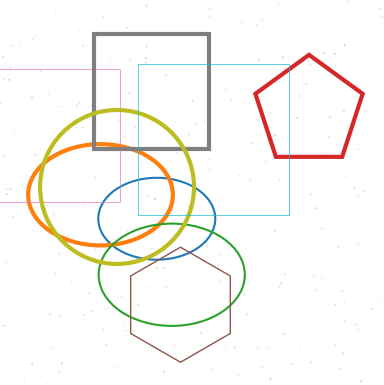[{"shape": "oval", "thickness": 1.5, "radius": 0.76, "center": [0.407, 0.432]}, {"shape": "oval", "thickness": 3, "radius": 0.94, "center": [0.261, 0.494]}, {"shape": "oval", "thickness": 1.5, "radius": 0.95, "center": [0.446, 0.286]}, {"shape": "pentagon", "thickness": 3, "radius": 0.73, "center": [0.803, 0.711]}, {"shape": "hexagon", "thickness": 1, "radius": 0.75, "center": [0.469, 0.209]}, {"shape": "square", "thickness": 0.5, "radius": 0.87, "center": [0.139, 0.648]}, {"shape": "square", "thickness": 3, "radius": 0.75, "center": [0.394, 0.762]}, {"shape": "circle", "thickness": 3, "radius": 1.0, "center": [0.304, 0.514]}, {"shape": "square", "thickness": 0.5, "radius": 0.98, "center": [0.554, 0.639]}]